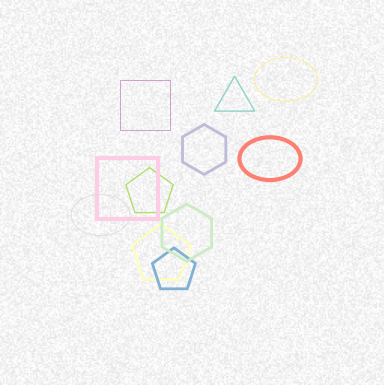[{"shape": "triangle", "thickness": 1, "radius": 0.3, "center": [0.609, 0.742]}, {"shape": "pentagon", "thickness": 1.5, "radius": 0.4, "center": [0.419, 0.338]}, {"shape": "hexagon", "thickness": 2, "radius": 0.32, "center": [0.53, 0.612]}, {"shape": "oval", "thickness": 3, "radius": 0.4, "center": [0.701, 0.588]}, {"shape": "pentagon", "thickness": 2, "radius": 0.29, "center": [0.452, 0.297]}, {"shape": "pentagon", "thickness": 1, "radius": 0.32, "center": [0.388, 0.5]}, {"shape": "square", "thickness": 3, "radius": 0.4, "center": [0.331, 0.511]}, {"shape": "oval", "thickness": 0.5, "radius": 0.38, "center": [0.261, 0.441]}, {"shape": "square", "thickness": 0.5, "radius": 0.32, "center": [0.376, 0.727]}, {"shape": "hexagon", "thickness": 2, "radius": 0.37, "center": [0.485, 0.396]}, {"shape": "oval", "thickness": 0.5, "radius": 0.41, "center": [0.743, 0.794]}]